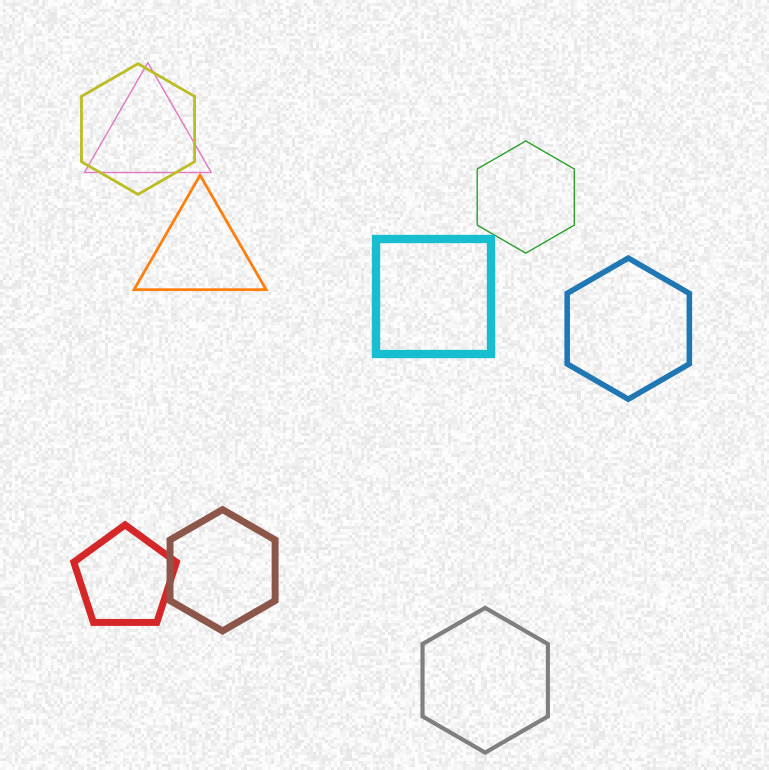[{"shape": "hexagon", "thickness": 2, "radius": 0.46, "center": [0.816, 0.573]}, {"shape": "triangle", "thickness": 1, "radius": 0.5, "center": [0.26, 0.673]}, {"shape": "hexagon", "thickness": 0.5, "radius": 0.36, "center": [0.683, 0.744]}, {"shape": "pentagon", "thickness": 2.5, "radius": 0.35, "center": [0.162, 0.248]}, {"shape": "hexagon", "thickness": 2.5, "radius": 0.39, "center": [0.289, 0.259]}, {"shape": "triangle", "thickness": 0.5, "radius": 0.48, "center": [0.192, 0.824]}, {"shape": "hexagon", "thickness": 1.5, "radius": 0.47, "center": [0.63, 0.117]}, {"shape": "hexagon", "thickness": 1, "radius": 0.42, "center": [0.179, 0.832]}, {"shape": "square", "thickness": 3, "radius": 0.37, "center": [0.563, 0.615]}]